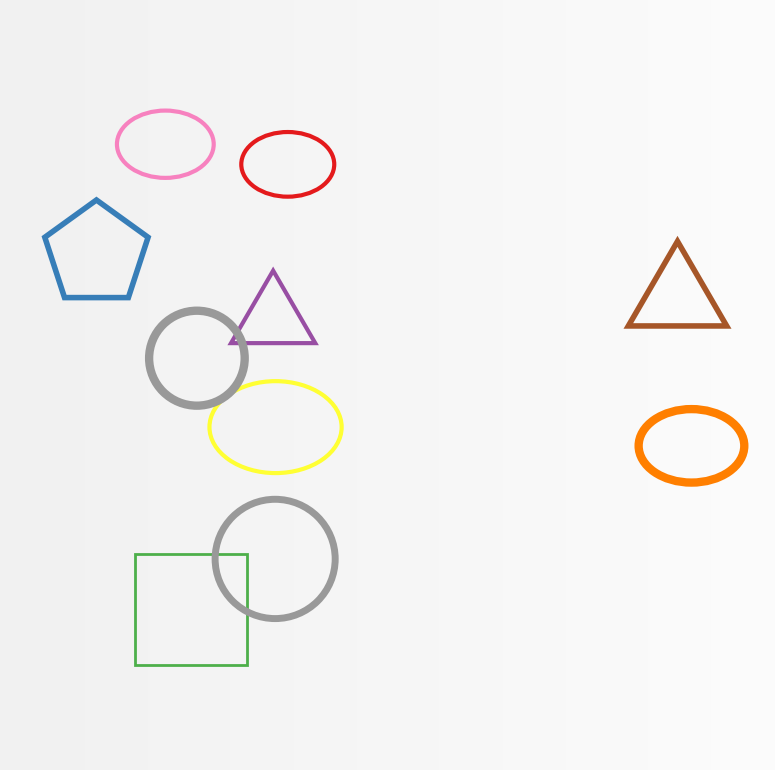[{"shape": "oval", "thickness": 1.5, "radius": 0.3, "center": [0.371, 0.787]}, {"shape": "pentagon", "thickness": 2, "radius": 0.35, "center": [0.124, 0.67]}, {"shape": "square", "thickness": 1, "radius": 0.36, "center": [0.246, 0.209]}, {"shape": "triangle", "thickness": 1.5, "radius": 0.31, "center": [0.352, 0.586]}, {"shape": "oval", "thickness": 3, "radius": 0.34, "center": [0.892, 0.421]}, {"shape": "oval", "thickness": 1.5, "radius": 0.43, "center": [0.356, 0.445]}, {"shape": "triangle", "thickness": 2, "radius": 0.37, "center": [0.874, 0.613]}, {"shape": "oval", "thickness": 1.5, "radius": 0.31, "center": [0.213, 0.813]}, {"shape": "circle", "thickness": 2.5, "radius": 0.39, "center": [0.355, 0.274]}, {"shape": "circle", "thickness": 3, "radius": 0.31, "center": [0.254, 0.535]}]